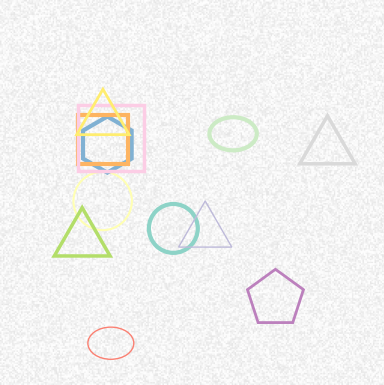[{"shape": "circle", "thickness": 3, "radius": 0.32, "center": [0.45, 0.407]}, {"shape": "circle", "thickness": 1.5, "radius": 0.38, "center": [0.267, 0.478]}, {"shape": "triangle", "thickness": 1, "radius": 0.4, "center": [0.533, 0.398]}, {"shape": "oval", "thickness": 1, "radius": 0.3, "center": [0.288, 0.109]}, {"shape": "hexagon", "thickness": 3, "radius": 0.36, "center": [0.279, 0.625]}, {"shape": "square", "thickness": 3, "radius": 0.32, "center": [0.268, 0.638]}, {"shape": "triangle", "thickness": 2.5, "radius": 0.42, "center": [0.213, 0.377]}, {"shape": "square", "thickness": 2.5, "radius": 0.43, "center": [0.288, 0.642]}, {"shape": "triangle", "thickness": 2.5, "radius": 0.42, "center": [0.851, 0.616]}, {"shape": "pentagon", "thickness": 2, "radius": 0.38, "center": [0.715, 0.224]}, {"shape": "oval", "thickness": 3, "radius": 0.31, "center": [0.605, 0.653]}, {"shape": "triangle", "thickness": 2, "radius": 0.39, "center": [0.267, 0.69]}]